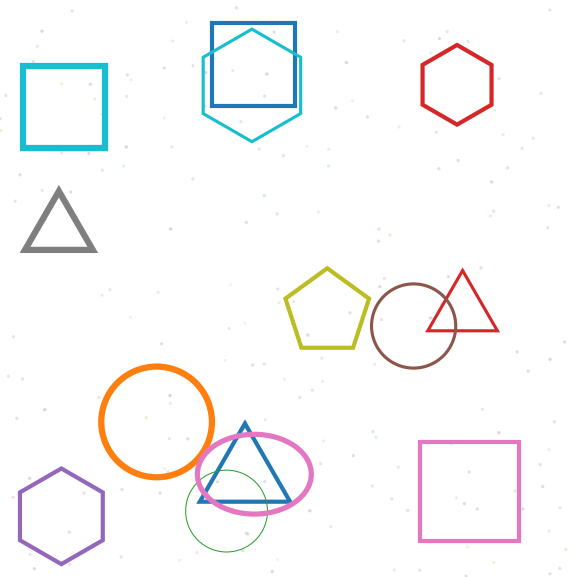[{"shape": "triangle", "thickness": 2, "radius": 0.45, "center": [0.424, 0.175]}, {"shape": "square", "thickness": 2, "radius": 0.36, "center": [0.439, 0.887]}, {"shape": "circle", "thickness": 3, "radius": 0.48, "center": [0.271, 0.269]}, {"shape": "circle", "thickness": 0.5, "radius": 0.35, "center": [0.392, 0.114]}, {"shape": "triangle", "thickness": 1.5, "radius": 0.35, "center": [0.801, 0.461]}, {"shape": "hexagon", "thickness": 2, "radius": 0.34, "center": [0.791, 0.852]}, {"shape": "hexagon", "thickness": 2, "radius": 0.41, "center": [0.106, 0.105]}, {"shape": "circle", "thickness": 1.5, "radius": 0.36, "center": [0.716, 0.435]}, {"shape": "oval", "thickness": 2.5, "radius": 0.49, "center": [0.44, 0.178]}, {"shape": "square", "thickness": 2, "radius": 0.43, "center": [0.813, 0.148]}, {"shape": "triangle", "thickness": 3, "radius": 0.34, "center": [0.102, 0.6]}, {"shape": "pentagon", "thickness": 2, "radius": 0.38, "center": [0.567, 0.459]}, {"shape": "square", "thickness": 3, "radius": 0.36, "center": [0.111, 0.814]}, {"shape": "hexagon", "thickness": 1.5, "radius": 0.49, "center": [0.436, 0.851]}]